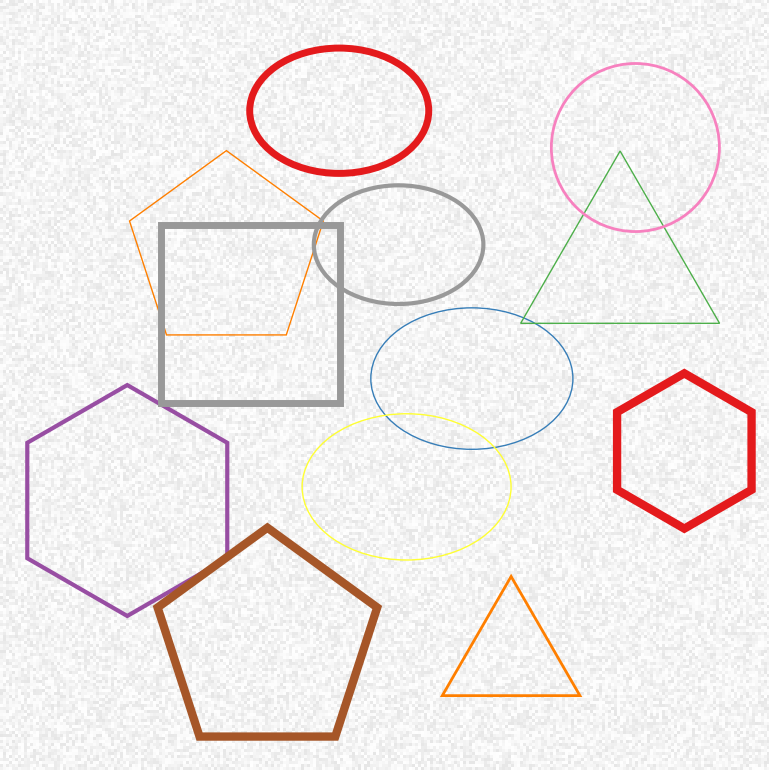[{"shape": "hexagon", "thickness": 3, "radius": 0.5, "center": [0.889, 0.414]}, {"shape": "oval", "thickness": 2.5, "radius": 0.58, "center": [0.441, 0.856]}, {"shape": "oval", "thickness": 0.5, "radius": 0.66, "center": [0.613, 0.508]}, {"shape": "triangle", "thickness": 0.5, "radius": 0.75, "center": [0.805, 0.655]}, {"shape": "hexagon", "thickness": 1.5, "radius": 0.75, "center": [0.165, 0.35]}, {"shape": "pentagon", "thickness": 0.5, "radius": 0.66, "center": [0.294, 0.672]}, {"shape": "triangle", "thickness": 1, "radius": 0.52, "center": [0.664, 0.148]}, {"shape": "oval", "thickness": 0.5, "radius": 0.68, "center": [0.528, 0.368]}, {"shape": "pentagon", "thickness": 3, "radius": 0.75, "center": [0.347, 0.165]}, {"shape": "circle", "thickness": 1, "radius": 0.55, "center": [0.825, 0.808]}, {"shape": "square", "thickness": 2.5, "radius": 0.58, "center": [0.325, 0.592]}, {"shape": "oval", "thickness": 1.5, "radius": 0.55, "center": [0.518, 0.682]}]